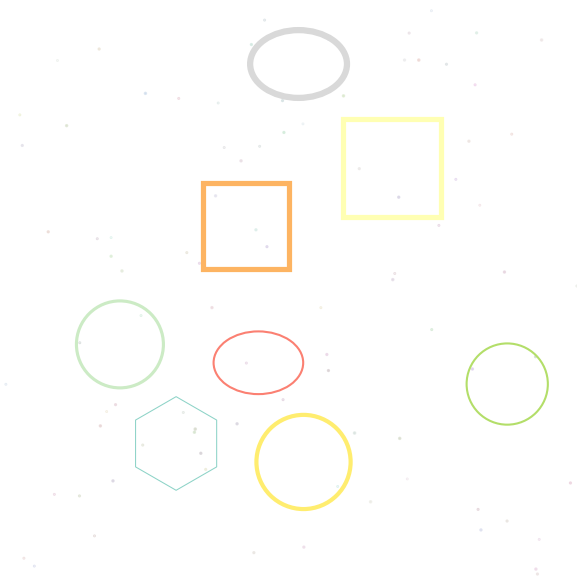[{"shape": "hexagon", "thickness": 0.5, "radius": 0.41, "center": [0.305, 0.231]}, {"shape": "square", "thickness": 2.5, "radius": 0.42, "center": [0.679, 0.708]}, {"shape": "oval", "thickness": 1, "radius": 0.39, "center": [0.447, 0.371]}, {"shape": "square", "thickness": 2.5, "radius": 0.37, "center": [0.426, 0.608]}, {"shape": "circle", "thickness": 1, "radius": 0.35, "center": [0.878, 0.334]}, {"shape": "oval", "thickness": 3, "radius": 0.42, "center": [0.517, 0.888]}, {"shape": "circle", "thickness": 1.5, "radius": 0.38, "center": [0.208, 0.403]}, {"shape": "circle", "thickness": 2, "radius": 0.41, "center": [0.526, 0.199]}]